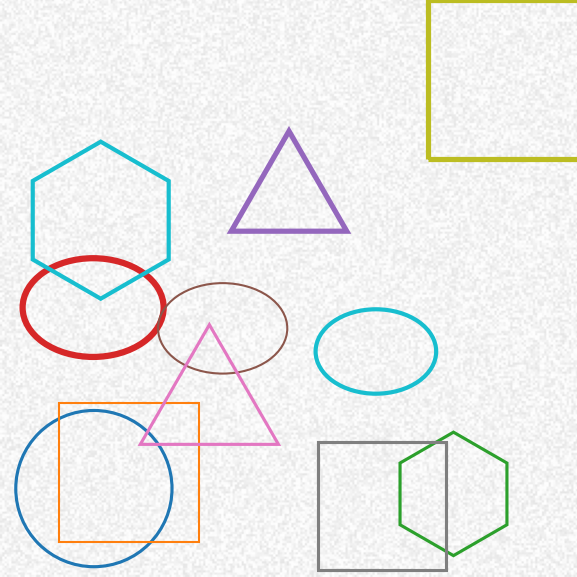[{"shape": "circle", "thickness": 1.5, "radius": 0.68, "center": [0.163, 0.153]}, {"shape": "square", "thickness": 1, "radius": 0.6, "center": [0.223, 0.181]}, {"shape": "hexagon", "thickness": 1.5, "radius": 0.53, "center": [0.785, 0.144]}, {"shape": "oval", "thickness": 3, "radius": 0.61, "center": [0.161, 0.467]}, {"shape": "triangle", "thickness": 2.5, "radius": 0.58, "center": [0.5, 0.657]}, {"shape": "oval", "thickness": 1, "radius": 0.56, "center": [0.386, 0.431]}, {"shape": "triangle", "thickness": 1.5, "radius": 0.69, "center": [0.363, 0.299]}, {"shape": "square", "thickness": 1.5, "radius": 0.55, "center": [0.662, 0.123]}, {"shape": "square", "thickness": 2.5, "radius": 0.69, "center": [0.879, 0.862]}, {"shape": "oval", "thickness": 2, "radius": 0.52, "center": [0.651, 0.39]}, {"shape": "hexagon", "thickness": 2, "radius": 0.68, "center": [0.174, 0.618]}]